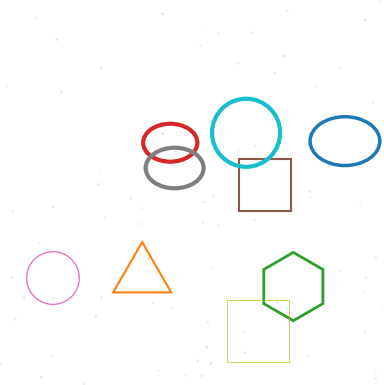[{"shape": "oval", "thickness": 2.5, "radius": 0.45, "center": [0.896, 0.633]}, {"shape": "triangle", "thickness": 1.5, "radius": 0.44, "center": [0.369, 0.284]}, {"shape": "hexagon", "thickness": 2, "radius": 0.44, "center": [0.762, 0.256]}, {"shape": "oval", "thickness": 3, "radius": 0.35, "center": [0.442, 0.629]}, {"shape": "square", "thickness": 1.5, "radius": 0.34, "center": [0.689, 0.519]}, {"shape": "circle", "thickness": 1, "radius": 0.34, "center": [0.138, 0.278]}, {"shape": "oval", "thickness": 3, "radius": 0.38, "center": [0.454, 0.564]}, {"shape": "square", "thickness": 0.5, "radius": 0.4, "center": [0.67, 0.14]}, {"shape": "circle", "thickness": 3, "radius": 0.44, "center": [0.639, 0.655]}]